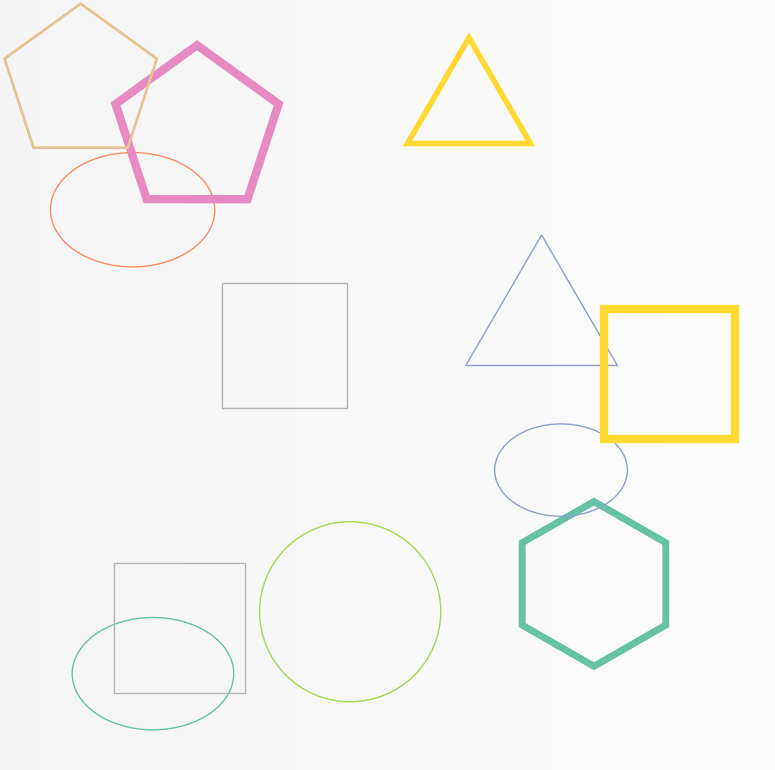[{"shape": "oval", "thickness": 0.5, "radius": 0.52, "center": [0.197, 0.125]}, {"shape": "hexagon", "thickness": 2.5, "radius": 0.53, "center": [0.766, 0.242]}, {"shape": "oval", "thickness": 0.5, "radius": 0.53, "center": [0.171, 0.728]}, {"shape": "triangle", "thickness": 0.5, "radius": 0.56, "center": [0.699, 0.582]}, {"shape": "oval", "thickness": 0.5, "radius": 0.43, "center": [0.724, 0.389]}, {"shape": "pentagon", "thickness": 3, "radius": 0.55, "center": [0.254, 0.831]}, {"shape": "circle", "thickness": 0.5, "radius": 0.58, "center": [0.452, 0.206]}, {"shape": "square", "thickness": 3, "radius": 0.42, "center": [0.864, 0.514]}, {"shape": "triangle", "thickness": 2, "radius": 0.46, "center": [0.605, 0.859]}, {"shape": "pentagon", "thickness": 1, "radius": 0.52, "center": [0.104, 0.892]}, {"shape": "square", "thickness": 0.5, "radius": 0.41, "center": [0.367, 0.551]}, {"shape": "square", "thickness": 0.5, "radius": 0.42, "center": [0.231, 0.185]}]